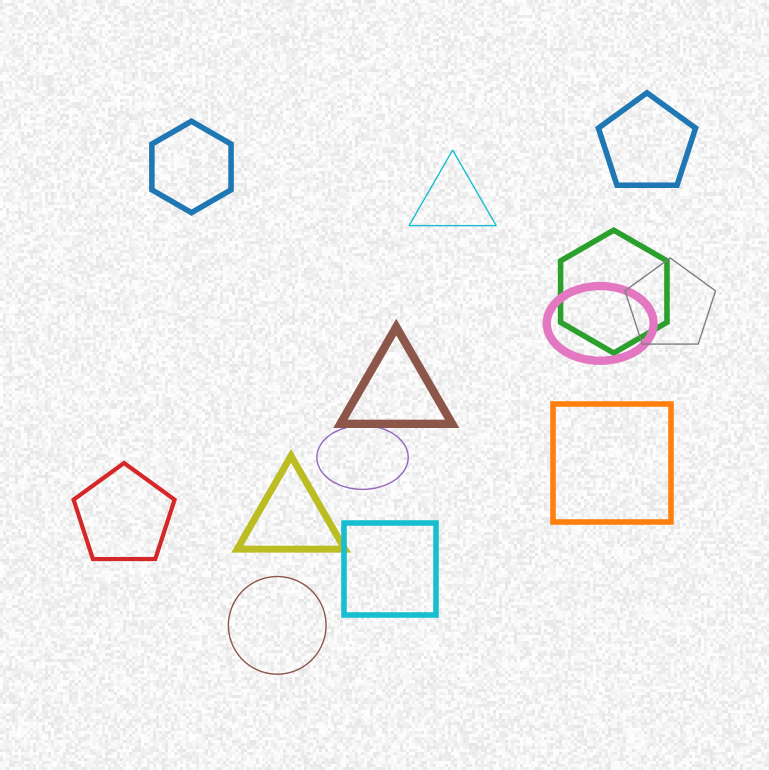[{"shape": "pentagon", "thickness": 2, "radius": 0.33, "center": [0.84, 0.813]}, {"shape": "hexagon", "thickness": 2, "radius": 0.3, "center": [0.249, 0.783]}, {"shape": "square", "thickness": 2, "radius": 0.38, "center": [0.795, 0.399]}, {"shape": "hexagon", "thickness": 2, "radius": 0.4, "center": [0.797, 0.621]}, {"shape": "pentagon", "thickness": 1.5, "radius": 0.34, "center": [0.161, 0.33]}, {"shape": "oval", "thickness": 0.5, "radius": 0.3, "center": [0.471, 0.406]}, {"shape": "triangle", "thickness": 3, "radius": 0.42, "center": [0.515, 0.491]}, {"shape": "circle", "thickness": 0.5, "radius": 0.32, "center": [0.36, 0.188]}, {"shape": "oval", "thickness": 3, "radius": 0.35, "center": [0.779, 0.58]}, {"shape": "pentagon", "thickness": 0.5, "radius": 0.31, "center": [0.87, 0.603]}, {"shape": "triangle", "thickness": 2.5, "radius": 0.4, "center": [0.378, 0.327]}, {"shape": "triangle", "thickness": 0.5, "radius": 0.33, "center": [0.588, 0.74]}, {"shape": "square", "thickness": 2, "radius": 0.3, "center": [0.507, 0.26]}]